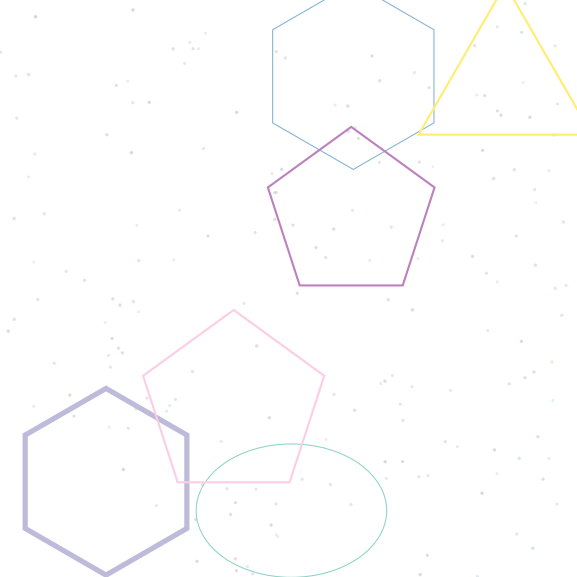[{"shape": "oval", "thickness": 0.5, "radius": 0.82, "center": [0.505, 0.115]}, {"shape": "hexagon", "thickness": 2.5, "radius": 0.81, "center": [0.184, 0.165]}, {"shape": "hexagon", "thickness": 0.5, "radius": 0.81, "center": [0.612, 0.867]}, {"shape": "pentagon", "thickness": 1, "radius": 0.82, "center": [0.405, 0.297]}, {"shape": "pentagon", "thickness": 1, "radius": 0.76, "center": [0.608, 0.628]}, {"shape": "triangle", "thickness": 1, "radius": 0.87, "center": [0.875, 0.853]}]